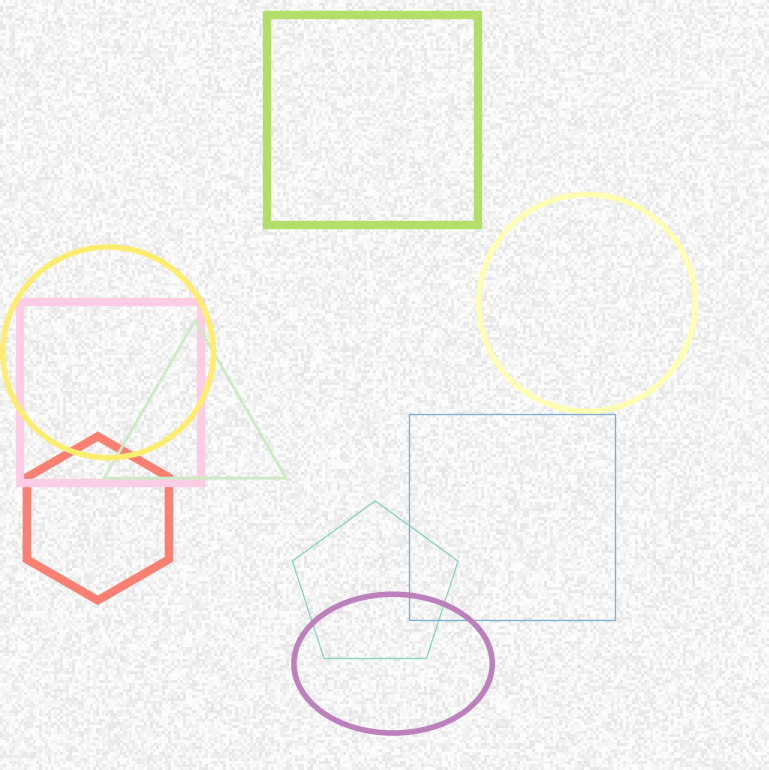[{"shape": "pentagon", "thickness": 0.5, "radius": 0.57, "center": [0.487, 0.236]}, {"shape": "circle", "thickness": 2, "radius": 0.7, "center": [0.763, 0.607]}, {"shape": "hexagon", "thickness": 3, "radius": 0.53, "center": [0.127, 0.327]}, {"shape": "square", "thickness": 0.5, "radius": 0.67, "center": [0.665, 0.329]}, {"shape": "square", "thickness": 3, "radius": 0.68, "center": [0.484, 0.844]}, {"shape": "square", "thickness": 3, "radius": 0.59, "center": [0.143, 0.49]}, {"shape": "oval", "thickness": 2, "radius": 0.64, "center": [0.51, 0.138]}, {"shape": "triangle", "thickness": 1, "radius": 0.68, "center": [0.253, 0.447]}, {"shape": "circle", "thickness": 2, "radius": 0.68, "center": [0.14, 0.542]}]